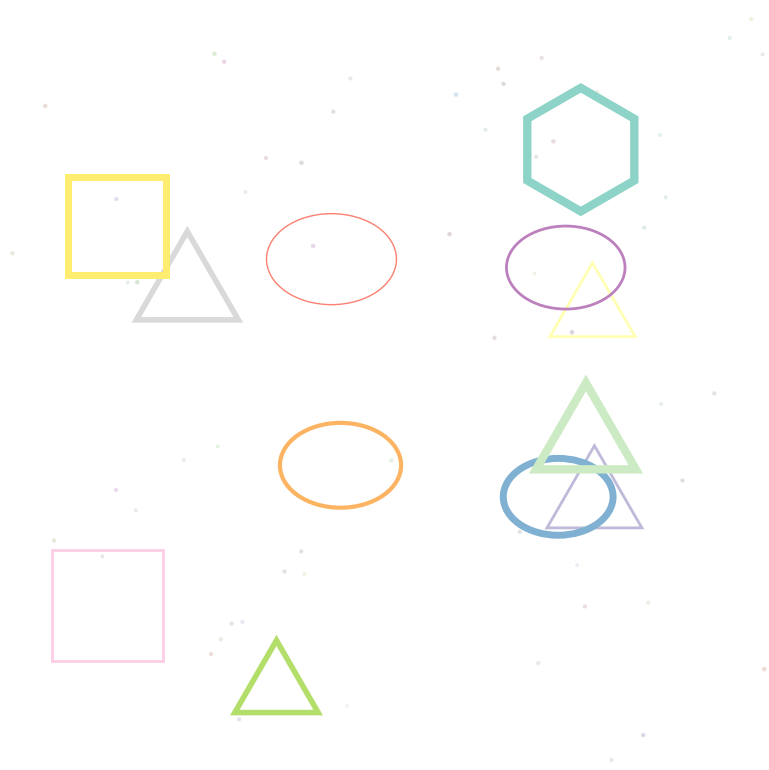[{"shape": "hexagon", "thickness": 3, "radius": 0.4, "center": [0.754, 0.806]}, {"shape": "triangle", "thickness": 1, "radius": 0.32, "center": [0.769, 0.595]}, {"shape": "triangle", "thickness": 1, "radius": 0.36, "center": [0.772, 0.35]}, {"shape": "oval", "thickness": 0.5, "radius": 0.42, "center": [0.431, 0.663]}, {"shape": "oval", "thickness": 2.5, "radius": 0.36, "center": [0.725, 0.355]}, {"shape": "oval", "thickness": 1.5, "radius": 0.39, "center": [0.442, 0.396]}, {"shape": "triangle", "thickness": 2, "radius": 0.31, "center": [0.359, 0.106]}, {"shape": "square", "thickness": 1, "radius": 0.36, "center": [0.14, 0.214]}, {"shape": "triangle", "thickness": 2, "radius": 0.38, "center": [0.243, 0.623]}, {"shape": "oval", "thickness": 1, "radius": 0.38, "center": [0.735, 0.653]}, {"shape": "triangle", "thickness": 3, "radius": 0.37, "center": [0.761, 0.428]}, {"shape": "square", "thickness": 2.5, "radius": 0.32, "center": [0.152, 0.706]}]